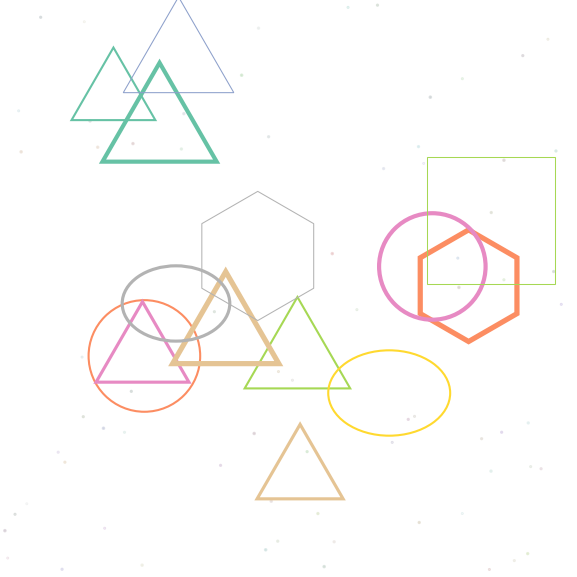[{"shape": "triangle", "thickness": 2, "radius": 0.57, "center": [0.276, 0.776]}, {"shape": "triangle", "thickness": 1, "radius": 0.42, "center": [0.196, 0.833]}, {"shape": "hexagon", "thickness": 2.5, "radius": 0.48, "center": [0.811, 0.504]}, {"shape": "circle", "thickness": 1, "radius": 0.48, "center": [0.25, 0.383]}, {"shape": "triangle", "thickness": 0.5, "radius": 0.55, "center": [0.309, 0.894]}, {"shape": "circle", "thickness": 2, "radius": 0.46, "center": [0.749, 0.538]}, {"shape": "triangle", "thickness": 1.5, "radius": 0.46, "center": [0.247, 0.384]}, {"shape": "triangle", "thickness": 1, "radius": 0.53, "center": [0.515, 0.379]}, {"shape": "square", "thickness": 0.5, "radius": 0.55, "center": [0.85, 0.618]}, {"shape": "oval", "thickness": 1, "radius": 0.53, "center": [0.674, 0.319]}, {"shape": "triangle", "thickness": 2.5, "radius": 0.53, "center": [0.391, 0.423]}, {"shape": "triangle", "thickness": 1.5, "radius": 0.43, "center": [0.52, 0.178]}, {"shape": "hexagon", "thickness": 0.5, "radius": 0.56, "center": [0.446, 0.556]}, {"shape": "oval", "thickness": 1.5, "radius": 0.47, "center": [0.305, 0.474]}]